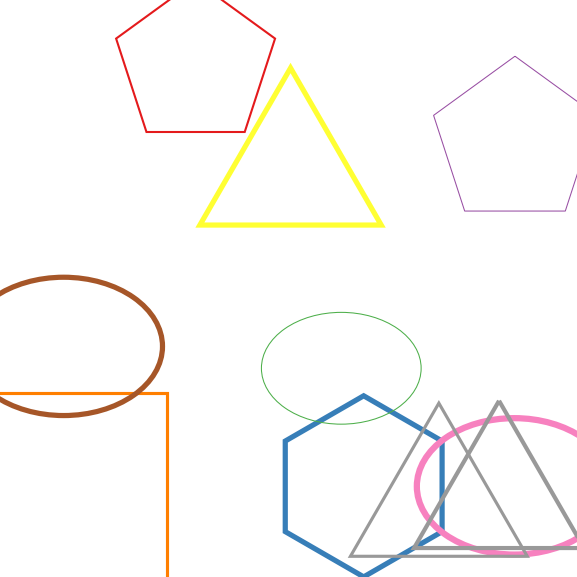[{"shape": "pentagon", "thickness": 1, "radius": 0.72, "center": [0.339, 0.888]}, {"shape": "hexagon", "thickness": 2.5, "radius": 0.78, "center": [0.63, 0.157]}, {"shape": "oval", "thickness": 0.5, "radius": 0.69, "center": [0.591, 0.361]}, {"shape": "pentagon", "thickness": 0.5, "radius": 0.74, "center": [0.892, 0.754]}, {"shape": "square", "thickness": 1.5, "radius": 0.81, "center": [0.128, 0.157]}, {"shape": "triangle", "thickness": 2.5, "radius": 0.91, "center": [0.503, 0.7]}, {"shape": "oval", "thickness": 2.5, "radius": 0.86, "center": [0.11, 0.399]}, {"shape": "oval", "thickness": 3, "radius": 0.84, "center": [0.891, 0.157]}, {"shape": "triangle", "thickness": 2, "radius": 0.85, "center": [0.864, 0.135]}, {"shape": "triangle", "thickness": 1.5, "radius": 0.88, "center": [0.76, 0.124]}]